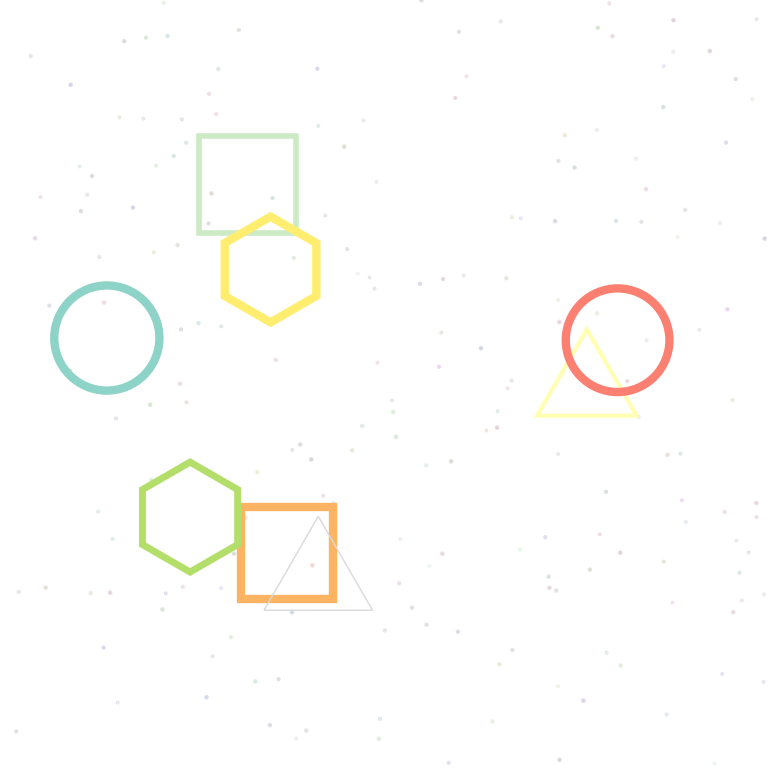[{"shape": "circle", "thickness": 3, "radius": 0.34, "center": [0.139, 0.561]}, {"shape": "triangle", "thickness": 1.5, "radius": 0.37, "center": [0.762, 0.498]}, {"shape": "circle", "thickness": 3, "radius": 0.34, "center": [0.802, 0.558]}, {"shape": "square", "thickness": 3, "radius": 0.3, "center": [0.373, 0.282]}, {"shape": "hexagon", "thickness": 2.5, "radius": 0.36, "center": [0.247, 0.328]}, {"shape": "triangle", "thickness": 0.5, "radius": 0.41, "center": [0.413, 0.248]}, {"shape": "square", "thickness": 2, "radius": 0.32, "center": [0.321, 0.76]}, {"shape": "hexagon", "thickness": 3, "radius": 0.34, "center": [0.351, 0.65]}]